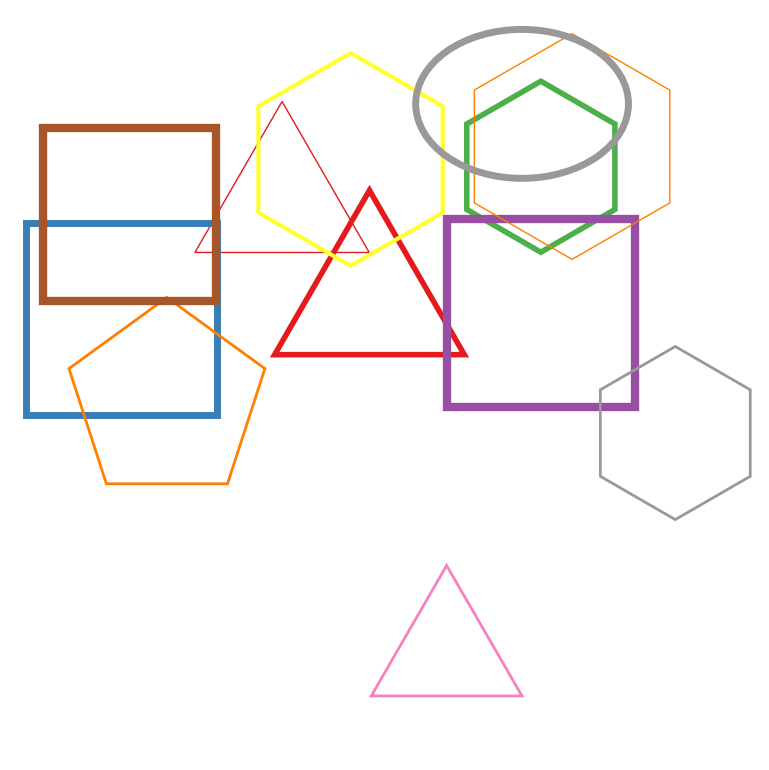[{"shape": "triangle", "thickness": 2, "radius": 0.71, "center": [0.48, 0.611]}, {"shape": "triangle", "thickness": 0.5, "radius": 0.65, "center": [0.366, 0.737]}, {"shape": "square", "thickness": 2.5, "radius": 0.62, "center": [0.158, 0.586]}, {"shape": "hexagon", "thickness": 2, "radius": 0.56, "center": [0.702, 0.783]}, {"shape": "square", "thickness": 3, "radius": 0.61, "center": [0.703, 0.593]}, {"shape": "pentagon", "thickness": 1, "radius": 0.67, "center": [0.217, 0.48]}, {"shape": "hexagon", "thickness": 0.5, "radius": 0.73, "center": [0.743, 0.81]}, {"shape": "hexagon", "thickness": 1.5, "radius": 0.69, "center": [0.455, 0.793]}, {"shape": "square", "thickness": 3, "radius": 0.56, "center": [0.168, 0.721]}, {"shape": "triangle", "thickness": 1, "radius": 0.56, "center": [0.58, 0.153]}, {"shape": "oval", "thickness": 2.5, "radius": 0.69, "center": [0.678, 0.865]}, {"shape": "hexagon", "thickness": 1, "radius": 0.56, "center": [0.877, 0.438]}]